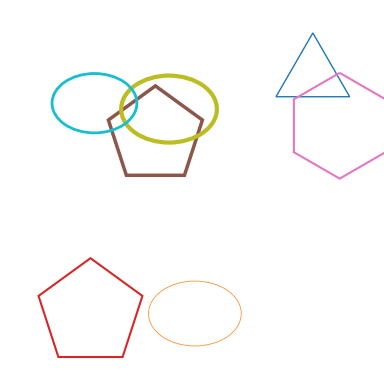[{"shape": "triangle", "thickness": 1, "radius": 0.55, "center": [0.813, 0.804]}, {"shape": "oval", "thickness": 0.5, "radius": 0.6, "center": [0.506, 0.186]}, {"shape": "pentagon", "thickness": 1.5, "radius": 0.71, "center": [0.235, 0.187]}, {"shape": "pentagon", "thickness": 2.5, "radius": 0.64, "center": [0.404, 0.649]}, {"shape": "hexagon", "thickness": 1.5, "radius": 0.69, "center": [0.882, 0.673]}, {"shape": "oval", "thickness": 3, "radius": 0.62, "center": [0.439, 0.717]}, {"shape": "oval", "thickness": 2, "radius": 0.55, "center": [0.245, 0.732]}]